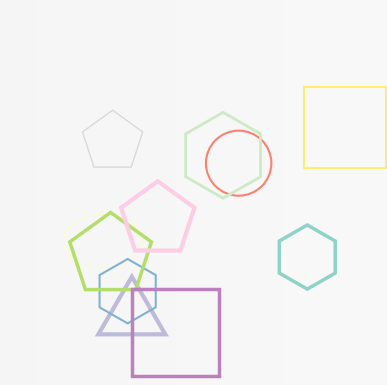[{"shape": "hexagon", "thickness": 2.5, "radius": 0.42, "center": [0.793, 0.332]}, {"shape": "oval", "thickness": 0.5, "radius": 0.5, "center": [0.264, 0.374]}, {"shape": "triangle", "thickness": 3, "radius": 0.5, "center": [0.34, 0.182]}, {"shape": "circle", "thickness": 1.5, "radius": 0.42, "center": [0.616, 0.576]}, {"shape": "hexagon", "thickness": 1.5, "radius": 0.42, "center": [0.329, 0.244]}, {"shape": "pentagon", "thickness": 2.5, "radius": 0.55, "center": [0.285, 0.337]}, {"shape": "pentagon", "thickness": 3, "radius": 0.5, "center": [0.407, 0.43]}, {"shape": "pentagon", "thickness": 1, "radius": 0.41, "center": [0.291, 0.632]}, {"shape": "square", "thickness": 2.5, "radius": 0.57, "center": [0.453, 0.136]}, {"shape": "hexagon", "thickness": 2, "radius": 0.56, "center": [0.576, 0.597]}, {"shape": "square", "thickness": 1.5, "radius": 0.52, "center": [0.891, 0.668]}]